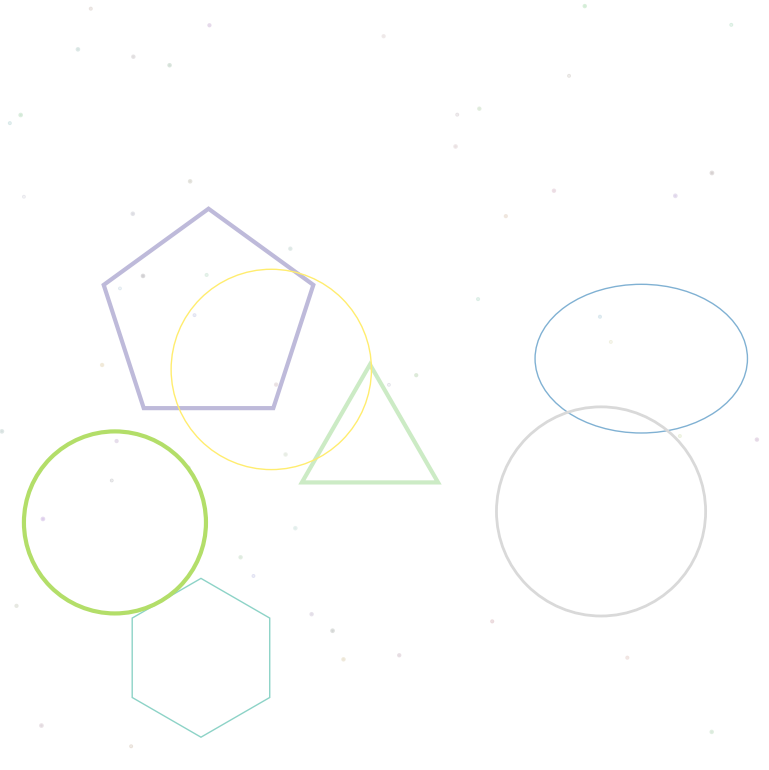[{"shape": "hexagon", "thickness": 0.5, "radius": 0.52, "center": [0.261, 0.146]}, {"shape": "pentagon", "thickness": 1.5, "radius": 0.72, "center": [0.271, 0.586]}, {"shape": "oval", "thickness": 0.5, "radius": 0.69, "center": [0.833, 0.534]}, {"shape": "circle", "thickness": 1.5, "radius": 0.59, "center": [0.149, 0.322]}, {"shape": "circle", "thickness": 1, "radius": 0.68, "center": [0.781, 0.336]}, {"shape": "triangle", "thickness": 1.5, "radius": 0.51, "center": [0.48, 0.425]}, {"shape": "circle", "thickness": 0.5, "radius": 0.65, "center": [0.352, 0.52]}]